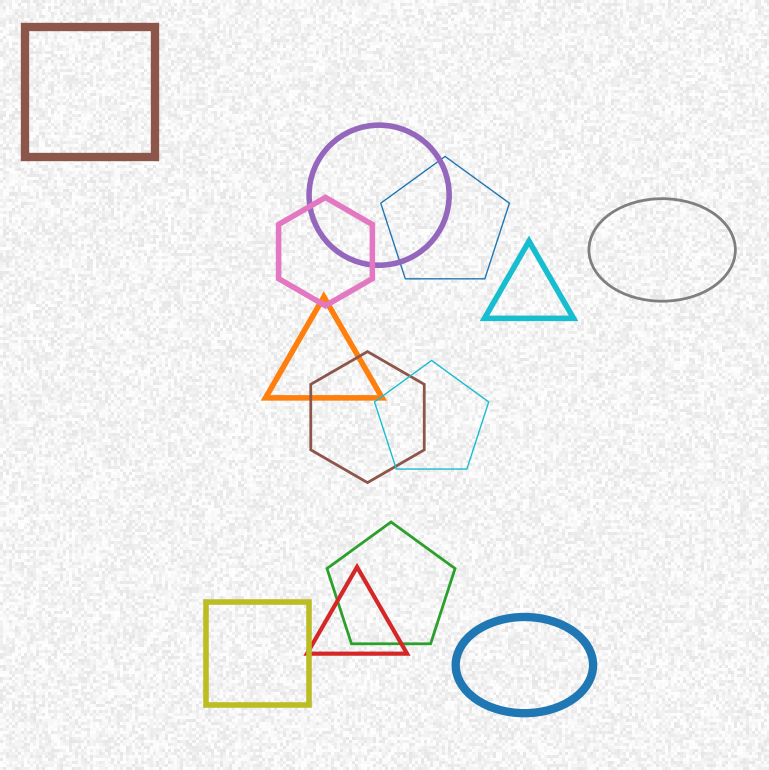[{"shape": "oval", "thickness": 3, "radius": 0.45, "center": [0.681, 0.136]}, {"shape": "pentagon", "thickness": 0.5, "radius": 0.44, "center": [0.578, 0.709]}, {"shape": "triangle", "thickness": 2, "radius": 0.44, "center": [0.421, 0.527]}, {"shape": "pentagon", "thickness": 1, "radius": 0.44, "center": [0.508, 0.235]}, {"shape": "triangle", "thickness": 1.5, "radius": 0.38, "center": [0.464, 0.189]}, {"shape": "circle", "thickness": 2, "radius": 0.45, "center": [0.492, 0.747]}, {"shape": "hexagon", "thickness": 1, "radius": 0.43, "center": [0.477, 0.458]}, {"shape": "square", "thickness": 3, "radius": 0.42, "center": [0.117, 0.881]}, {"shape": "hexagon", "thickness": 2, "radius": 0.35, "center": [0.423, 0.673]}, {"shape": "oval", "thickness": 1, "radius": 0.48, "center": [0.86, 0.675]}, {"shape": "square", "thickness": 2, "radius": 0.34, "center": [0.334, 0.151]}, {"shape": "triangle", "thickness": 2, "radius": 0.33, "center": [0.687, 0.62]}, {"shape": "pentagon", "thickness": 0.5, "radius": 0.39, "center": [0.561, 0.454]}]